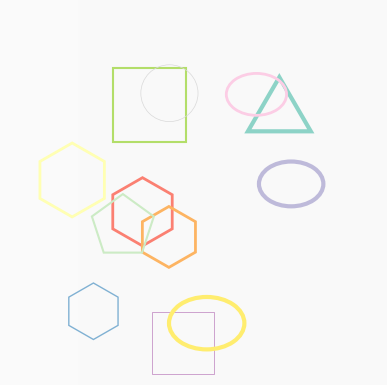[{"shape": "triangle", "thickness": 3, "radius": 0.47, "center": [0.721, 0.706]}, {"shape": "hexagon", "thickness": 2, "radius": 0.48, "center": [0.186, 0.533]}, {"shape": "oval", "thickness": 3, "radius": 0.42, "center": [0.751, 0.522]}, {"shape": "hexagon", "thickness": 2, "radius": 0.44, "center": [0.368, 0.45]}, {"shape": "hexagon", "thickness": 1, "radius": 0.37, "center": [0.241, 0.192]}, {"shape": "hexagon", "thickness": 2, "radius": 0.4, "center": [0.436, 0.385]}, {"shape": "square", "thickness": 1.5, "radius": 0.47, "center": [0.386, 0.727]}, {"shape": "oval", "thickness": 2, "radius": 0.39, "center": [0.662, 0.755]}, {"shape": "circle", "thickness": 0.5, "radius": 0.37, "center": [0.437, 0.758]}, {"shape": "square", "thickness": 0.5, "radius": 0.4, "center": [0.471, 0.11]}, {"shape": "pentagon", "thickness": 1.5, "radius": 0.42, "center": [0.317, 0.412]}, {"shape": "oval", "thickness": 3, "radius": 0.49, "center": [0.533, 0.161]}]